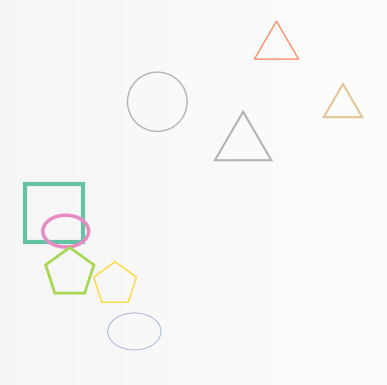[{"shape": "square", "thickness": 3, "radius": 0.37, "center": [0.14, 0.447]}, {"shape": "triangle", "thickness": 1, "radius": 0.33, "center": [0.713, 0.879]}, {"shape": "oval", "thickness": 0.5, "radius": 0.34, "center": [0.347, 0.139]}, {"shape": "oval", "thickness": 2.5, "radius": 0.3, "center": [0.17, 0.4]}, {"shape": "pentagon", "thickness": 2, "radius": 0.33, "center": [0.18, 0.292]}, {"shape": "pentagon", "thickness": 1, "radius": 0.29, "center": [0.297, 0.262]}, {"shape": "triangle", "thickness": 1.5, "radius": 0.29, "center": [0.885, 0.724]}, {"shape": "circle", "thickness": 1, "radius": 0.39, "center": [0.406, 0.736]}, {"shape": "triangle", "thickness": 1.5, "radius": 0.42, "center": [0.627, 0.626]}]